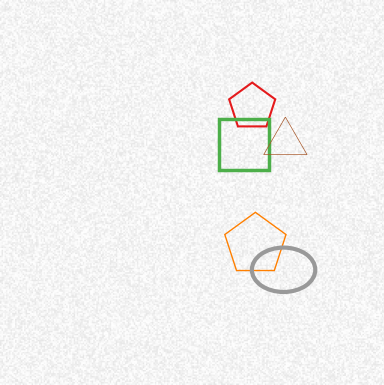[{"shape": "pentagon", "thickness": 1.5, "radius": 0.31, "center": [0.655, 0.723]}, {"shape": "square", "thickness": 2.5, "radius": 0.33, "center": [0.633, 0.625]}, {"shape": "pentagon", "thickness": 1, "radius": 0.42, "center": [0.663, 0.365]}, {"shape": "triangle", "thickness": 0.5, "radius": 0.33, "center": [0.741, 0.631]}, {"shape": "oval", "thickness": 3, "radius": 0.41, "center": [0.737, 0.299]}]